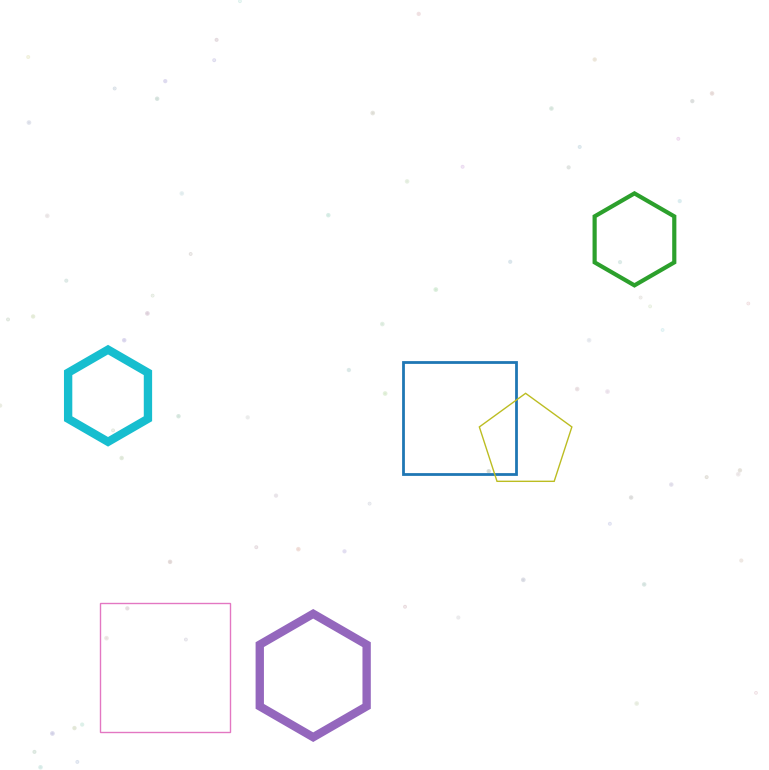[{"shape": "square", "thickness": 1, "radius": 0.36, "center": [0.597, 0.457]}, {"shape": "hexagon", "thickness": 1.5, "radius": 0.3, "center": [0.824, 0.689]}, {"shape": "hexagon", "thickness": 3, "radius": 0.4, "center": [0.407, 0.123]}, {"shape": "square", "thickness": 0.5, "radius": 0.42, "center": [0.214, 0.133]}, {"shape": "pentagon", "thickness": 0.5, "radius": 0.32, "center": [0.683, 0.426]}, {"shape": "hexagon", "thickness": 3, "radius": 0.3, "center": [0.14, 0.486]}]